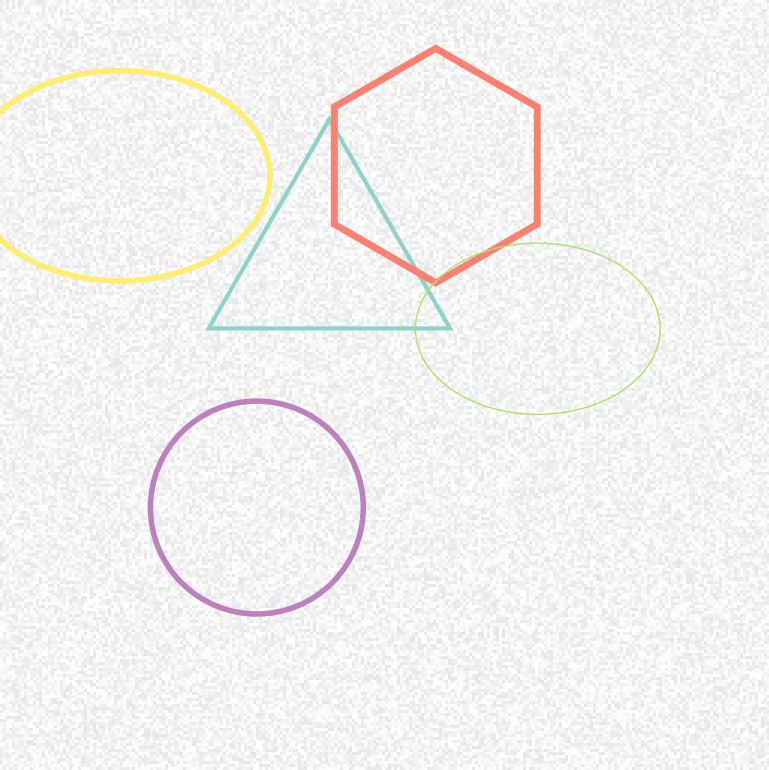[{"shape": "triangle", "thickness": 1.5, "radius": 0.91, "center": [0.428, 0.664]}, {"shape": "hexagon", "thickness": 2.5, "radius": 0.76, "center": [0.566, 0.785]}, {"shape": "oval", "thickness": 0.5, "radius": 0.79, "center": [0.698, 0.573]}, {"shape": "circle", "thickness": 2, "radius": 0.69, "center": [0.334, 0.341]}, {"shape": "oval", "thickness": 2, "radius": 0.98, "center": [0.156, 0.772]}]